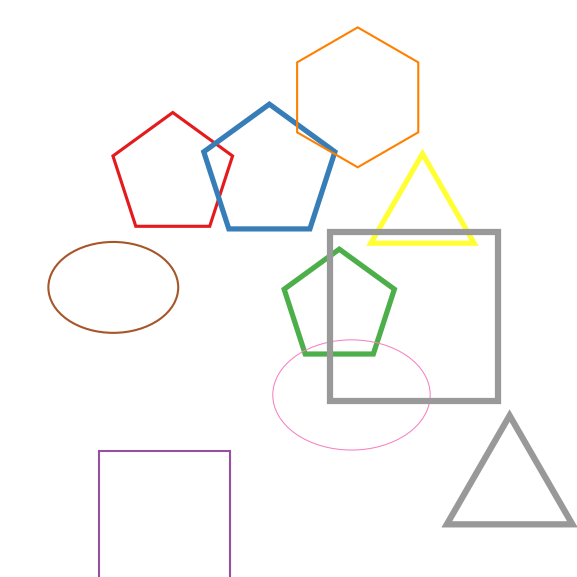[{"shape": "pentagon", "thickness": 1.5, "radius": 0.54, "center": [0.299, 0.695]}, {"shape": "pentagon", "thickness": 2.5, "radius": 0.6, "center": [0.466, 0.699]}, {"shape": "pentagon", "thickness": 2.5, "radius": 0.5, "center": [0.587, 0.467]}, {"shape": "square", "thickness": 1, "radius": 0.57, "center": [0.285, 0.104]}, {"shape": "hexagon", "thickness": 1, "radius": 0.61, "center": [0.619, 0.831]}, {"shape": "triangle", "thickness": 2.5, "radius": 0.52, "center": [0.732, 0.63]}, {"shape": "oval", "thickness": 1, "radius": 0.56, "center": [0.196, 0.501]}, {"shape": "oval", "thickness": 0.5, "radius": 0.68, "center": [0.609, 0.315]}, {"shape": "triangle", "thickness": 3, "radius": 0.63, "center": [0.882, 0.154]}, {"shape": "square", "thickness": 3, "radius": 0.73, "center": [0.717, 0.451]}]